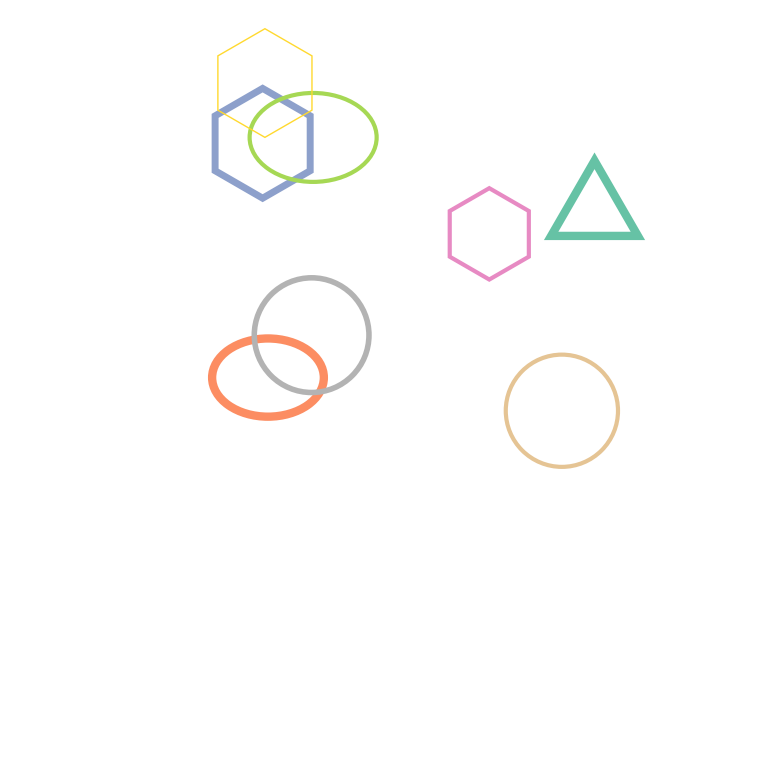[{"shape": "triangle", "thickness": 3, "radius": 0.33, "center": [0.772, 0.726]}, {"shape": "oval", "thickness": 3, "radius": 0.36, "center": [0.348, 0.51]}, {"shape": "hexagon", "thickness": 2.5, "radius": 0.36, "center": [0.341, 0.814]}, {"shape": "hexagon", "thickness": 1.5, "radius": 0.3, "center": [0.635, 0.696]}, {"shape": "oval", "thickness": 1.5, "radius": 0.41, "center": [0.407, 0.822]}, {"shape": "hexagon", "thickness": 0.5, "radius": 0.35, "center": [0.344, 0.892]}, {"shape": "circle", "thickness": 1.5, "radius": 0.36, "center": [0.73, 0.467]}, {"shape": "circle", "thickness": 2, "radius": 0.37, "center": [0.405, 0.565]}]